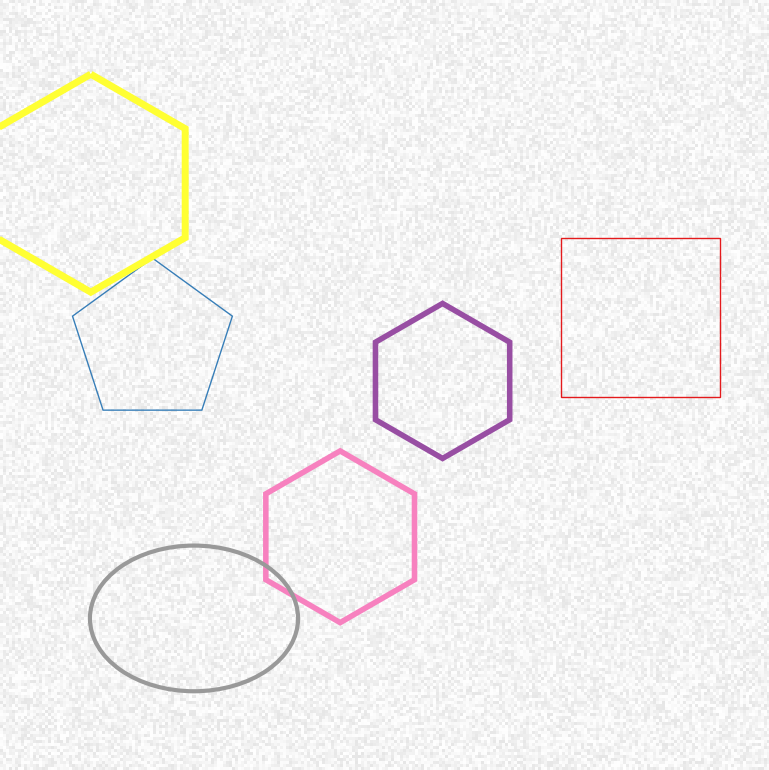[{"shape": "square", "thickness": 0.5, "radius": 0.52, "center": [0.832, 0.588]}, {"shape": "pentagon", "thickness": 0.5, "radius": 0.55, "center": [0.198, 0.556]}, {"shape": "hexagon", "thickness": 2, "radius": 0.5, "center": [0.575, 0.505]}, {"shape": "hexagon", "thickness": 2.5, "radius": 0.71, "center": [0.118, 0.762]}, {"shape": "hexagon", "thickness": 2, "radius": 0.56, "center": [0.442, 0.303]}, {"shape": "oval", "thickness": 1.5, "radius": 0.68, "center": [0.252, 0.197]}]